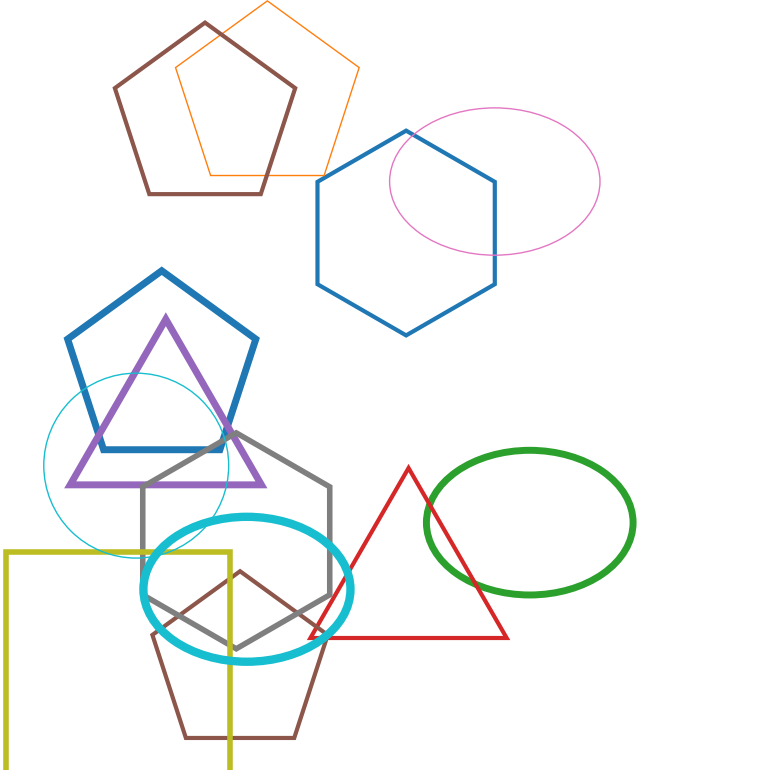[{"shape": "hexagon", "thickness": 1.5, "radius": 0.66, "center": [0.527, 0.697]}, {"shape": "pentagon", "thickness": 2.5, "radius": 0.64, "center": [0.21, 0.52]}, {"shape": "pentagon", "thickness": 0.5, "radius": 0.63, "center": [0.347, 0.873]}, {"shape": "oval", "thickness": 2.5, "radius": 0.67, "center": [0.688, 0.321]}, {"shape": "triangle", "thickness": 1.5, "radius": 0.74, "center": [0.531, 0.245]}, {"shape": "triangle", "thickness": 2.5, "radius": 0.72, "center": [0.215, 0.442]}, {"shape": "pentagon", "thickness": 1.5, "radius": 0.6, "center": [0.312, 0.138]}, {"shape": "pentagon", "thickness": 1.5, "radius": 0.62, "center": [0.266, 0.847]}, {"shape": "oval", "thickness": 0.5, "radius": 0.68, "center": [0.643, 0.764]}, {"shape": "hexagon", "thickness": 2, "radius": 0.7, "center": [0.307, 0.298]}, {"shape": "square", "thickness": 2, "radius": 0.73, "center": [0.153, 0.138]}, {"shape": "circle", "thickness": 0.5, "radius": 0.6, "center": [0.177, 0.395]}, {"shape": "oval", "thickness": 3, "radius": 0.67, "center": [0.321, 0.235]}]